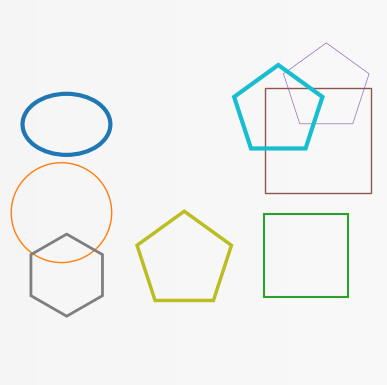[{"shape": "oval", "thickness": 3, "radius": 0.57, "center": [0.172, 0.677]}, {"shape": "circle", "thickness": 1, "radius": 0.65, "center": [0.159, 0.448]}, {"shape": "square", "thickness": 1.5, "radius": 0.54, "center": [0.79, 0.337]}, {"shape": "pentagon", "thickness": 0.5, "radius": 0.58, "center": [0.842, 0.772]}, {"shape": "square", "thickness": 1, "radius": 0.68, "center": [0.82, 0.635]}, {"shape": "hexagon", "thickness": 2, "radius": 0.53, "center": [0.172, 0.285]}, {"shape": "pentagon", "thickness": 2.5, "radius": 0.64, "center": [0.475, 0.323]}, {"shape": "pentagon", "thickness": 3, "radius": 0.6, "center": [0.718, 0.711]}]